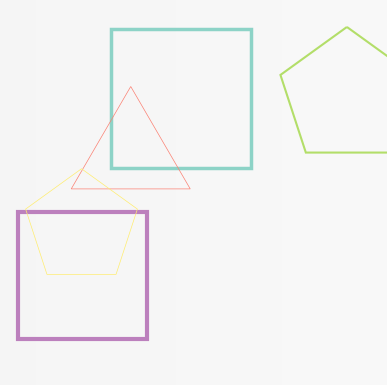[{"shape": "square", "thickness": 2.5, "radius": 0.91, "center": [0.467, 0.744]}, {"shape": "triangle", "thickness": 0.5, "radius": 0.89, "center": [0.337, 0.598]}, {"shape": "pentagon", "thickness": 1.5, "radius": 0.9, "center": [0.895, 0.75]}, {"shape": "square", "thickness": 3, "radius": 0.83, "center": [0.213, 0.284]}, {"shape": "pentagon", "thickness": 0.5, "radius": 0.76, "center": [0.21, 0.41]}]